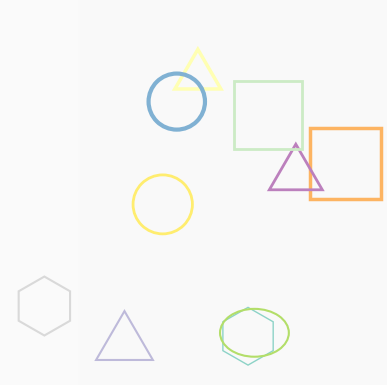[{"shape": "hexagon", "thickness": 1, "radius": 0.37, "center": [0.64, 0.127]}, {"shape": "triangle", "thickness": 2.5, "radius": 0.34, "center": [0.511, 0.803]}, {"shape": "triangle", "thickness": 1.5, "radius": 0.42, "center": [0.321, 0.107]}, {"shape": "circle", "thickness": 3, "radius": 0.36, "center": [0.456, 0.736]}, {"shape": "square", "thickness": 2.5, "radius": 0.46, "center": [0.892, 0.574]}, {"shape": "oval", "thickness": 1.5, "radius": 0.44, "center": [0.657, 0.136]}, {"shape": "hexagon", "thickness": 1.5, "radius": 0.38, "center": [0.115, 0.205]}, {"shape": "triangle", "thickness": 2, "radius": 0.39, "center": [0.763, 0.547]}, {"shape": "square", "thickness": 2, "radius": 0.44, "center": [0.692, 0.702]}, {"shape": "circle", "thickness": 2, "radius": 0.38, "center": [0.42, 0.469]}]